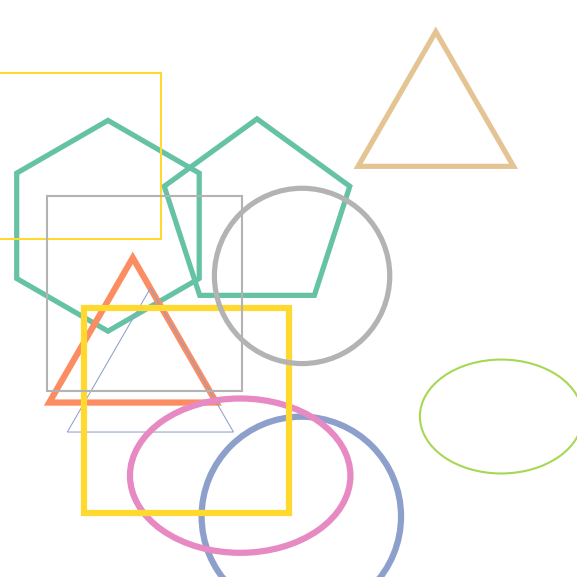[{"shape": "pentagon", "thickness": 2.5, "radius": 0.84, "center": [0.445, 0.624]}, {"shape": "hexagon", "thickness": 2.5, "radius": 0.91, "center": [0.187, 0.608]}, {"shape": "triangle", "thickness": 3, "radius": 0.84, "center": [0.23, 0.386]}, {"shape": "circle", "thickness": 3, "radius": 0.86, "center": [0.522, 0.105]}, {"shape": "triangle", "thickness": 0.5, "radius": 0.83, "center": [0.26, 0.334]}, {"shape": "oval", "thickness": 3, "radius": 0.95, "center": [0.416, 0.175]}, {"shape": "oval", "thickness": 1, "radius": 0.7, "center": [0.868, 0.278]}, {"shape": "square", "thickness": 1, "radius": 0.72, "center": [0.134, 0.729]}, {"shape": "square", "thickness": 3, "radius": 0.89, "center": [0.323, 0.288]}, {"shape": "triangle", "thickness": 2.5, "radius": 0.78, "center": [0.755, 0.789]}, {"shape": "circle", "thickness": 2.5, "radius": 0.76, "center": [0.523, 0.521]}, {"shape": "square", "thickness": 1, "radius": 0.84, "center": [0.25, 0.491]}]